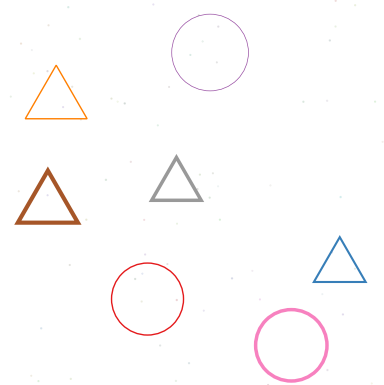[{"shape": "circle", "thickness": 1, "radius": 0.47, "center": [0.383, 0.223]}, {"shape": "triangle", "thickness": 1.5, "radius": 0.39, "center": [0.882, 0.306]}, {"shape": "circle", "thickness": 0.5, "radius": 0.5, "center": [0.546, 0.864]}, {"shape": "triangle", "thickness": 1, "radius": 0.46, "center": [0.146, 0.738]}, {"shape": "triangle", "thickness": 3, "radius": 0.45, "center": [0.124, 0.467]}, {"shape": "circle", "thickness": 2.5, "radius": 0.46, "center": [0.757, 0.103]}, {"shape": "triangle", "thickness": 2.5, "radius": 0.37, "center": [0.458, 0.517]}]